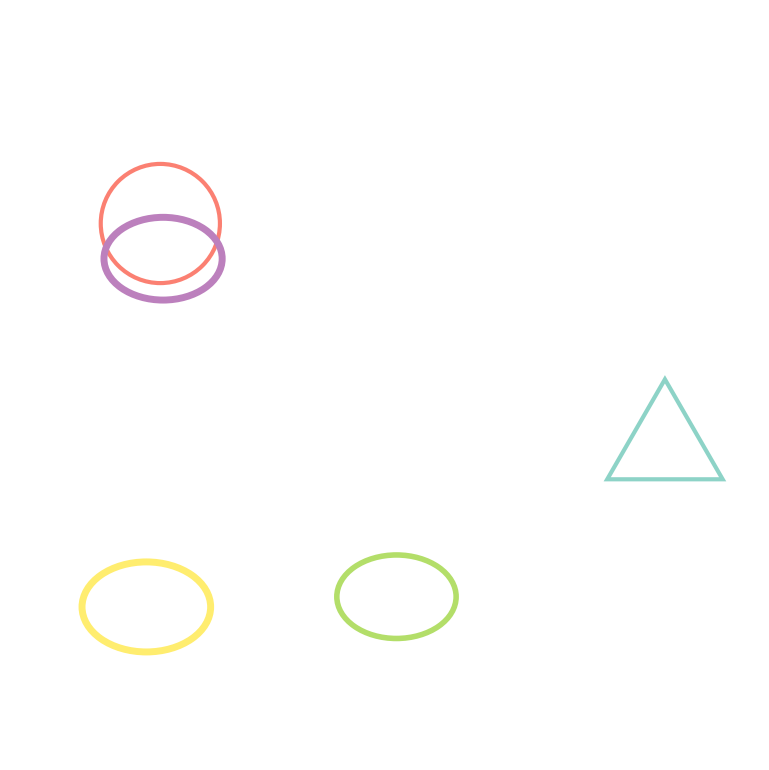[{"shape": "triangle", "thickness": 1.5, "radius": 0.43, "center": [0.864, 0.421]}, {"shape": "circle", "thickness": 1.5, "radius": 0.39, "center": [0.208, 0.71]}, {"shape": "oval", "thickness": 2, "radius": 0.39, "center": [0.515, 0.225]}, {"shape": "oval", "thickness": 2.5, "radius": 0.38, "center": [0.212, 0.664]}, {"shape": "oval", "thickness": 2.5, "radius": 0.42, "center": [0.19, 0.212]}]